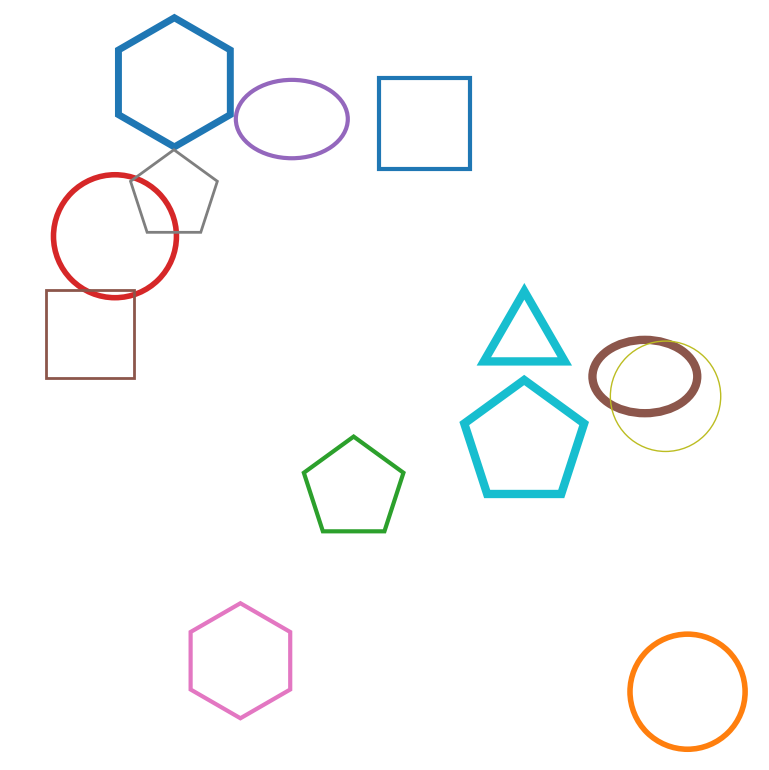[{"shape": "hexagon", "thickness": 2.5, "radius": 0.42, "center": [0.226, 0.893]}, {"shape": "square", "thickness": 1.5, "radius": 0.29, "center": [0.551, 0.839]}, {"shape": "circle", "thickness": 2, "radius": 0.37, "center": [0.893, 0.102]}, {"shape": "pentagon", "thickness": 1.5, "radius": 0.34, "center": [0.459, 0.365]}, {"shape": "circle", "thickness": 2, "radius": 0.4, "center": [0.149, 0.693]}, {"shape": "oval", "thickness": 1.5, "radius": 0.36, "center": [0.379, 0.845]}, {"shape": "oval", "thickness": 3, "radius": 0.34, "center": [0.837, 0.511]}, {"shape": "square", "thickness": 1, "radius": 0.29, "center": [0.116, 0.566]}, {"shape": "hexagon", "thickness": 1.5, "radius": 0.37, "center": [0.312, 0.142]}, {"shape": "pentagon", "thickness": 1, "radius": 0.3, "center": [0.226, 0.746]}, {"shape": "circle", "thickness": 0.5, "radius": 0.36, "center": [0.864, 0.485]}, {"shape": "triangle", "thickness": 3, "radius": 0.3, "center": [0.681, 0.561]}, {"shape": "pentagon", "thickness": 3, "radius": 0.41, "center": [0.681, 0.425]}]